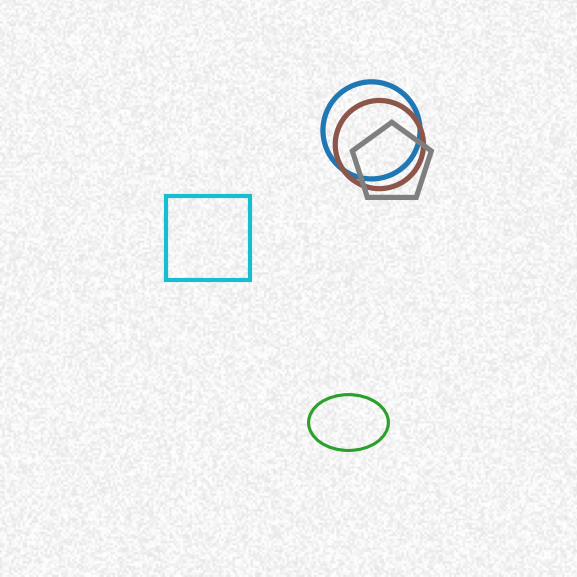[{"shape": "circle", "thickness": 2.5, "radius": 0.42, "center": [0.643, 0.773]}, {"shape": "oval", "thickness": 1.5, "radius": 0.35, "center": [0.603, 0.267]}, {"shape": "circle", "thickness": 2.5, "radius": 0.38, "center": [0.657, 0.749]}, {"shape": "pentagon", "thickness": 2.5, "radius": 0.36, "center": [0.678, 0.715]}, {"shape": "square", "thickness": 2, "radius": 0.36, "center": [0.36, 0.587]}]